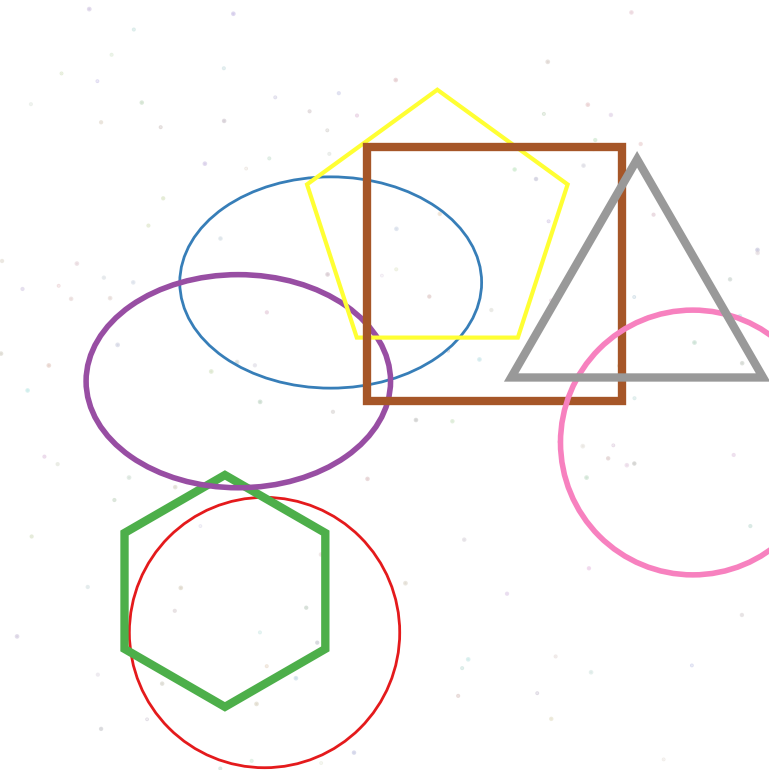[{"shape": "circle", "thickness": 1, "radius": 0.88, "center": [0.344, 0.179]}, {"shape": "oval", "thickness": 1, "radius": 0.98, "center": [0.429, 0.633]}, {"shape": "hexagon", "thickness": 3, "radius": 0.75, "center": [0.292, 0.233]}, {"shape": "oval", "thickness": 2, "radius": 0.99, "center": [0.31, 0.505]}, {"shape": "pentagon", "thickness": 1.5, "radius": 0.89, "center": [0.568, 0.706]}, {"shape": "square", "thickness": 3, "radius": 0.83, "center": [0.642, 0.644]}, {"shape": "circle", "thickness": 2, "radius": 0.86, "center": [0.9, 0.425]}, {"shape": "triangle", "thickness": 3, "radius": 0.94, "center": [0.827, 0.604]}]